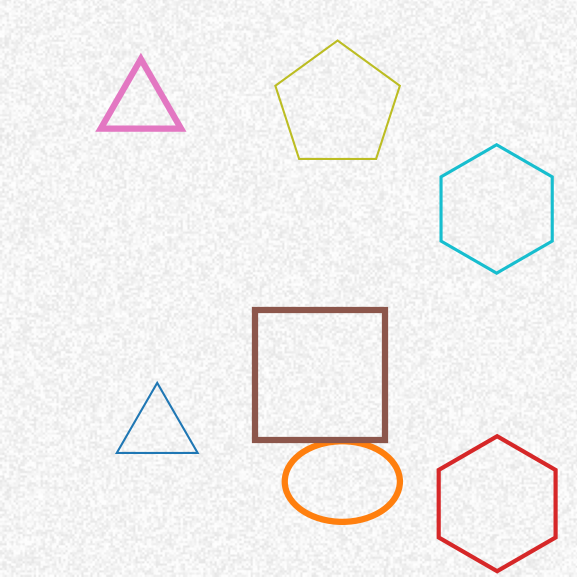[{"shape": "triangle", "thickness": 1, "radius": 0.4, "center": [0.272, 0.255]}, {"shape": "oval", "thickness": 3, "radius": 0.5, "center": [0.593, 0.165]}, {"shape": "hexagon", "thickness": 2, "radius": 0.58, "center": [0.861, 0.127]}, {"shape": "square", "thickness": 3, "radius": 0.56, "center": [0.554, 0.35]}, {"shape": "triangle", "thickness": 3, "radius": 0.4, "center": [0.244, 0.817]}, {"shape": "pentagon", "thickness": 1, "radius": 0.57, "center": [0.585, 0.816]}, {"shape": "hexagon", "thickness": 1.5, "radius": 0.56, "center": [0.86, 0.637]}]